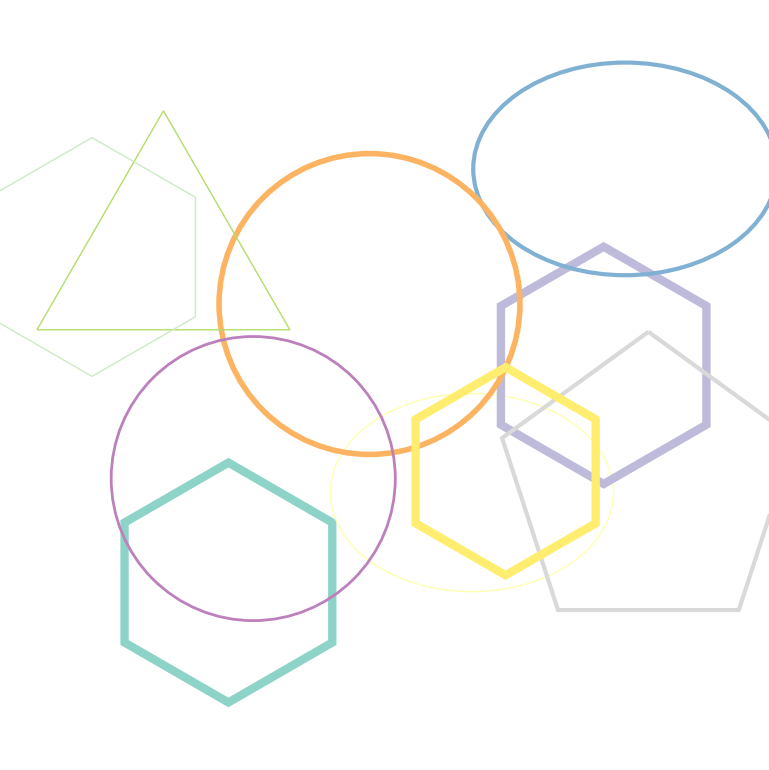[{"shape": "hexagon", "thickness": 3, "radius": 0.78, "center": [0.297, 0.243]}, {"shape": "oval", "thickness": 0.5, "radius": 0.92, "center": [0.613, 0.36]}, {"shape": "hexagon", "thickness": 3, "radius": 0.77, "center": [0.784, 0.526]}, {"shape": "oval", "thickness": 1.5, "radius": 0.99, "center": [0.812, 0.781]}, {"shape": "circle", "thickness": 2, "radius": 0.98, "center": [0.48, 0.605]}, {"shape": "triangle", "thickness": 0.5, "radius": 0.95, "center": [0.212, 0.667]}, {"shape": "pentagon", "thickness": 1.5, "radius": 1.0, "center": [0.842, 0.369]}, {"shape": "circle", "thickness": 1, "radius": 0.92, "center": [0.329, 0.378]}, {"shape": "hexagon", "thickness": 0.5, "radius": 0.78, "center": [0.12, 0.666]}, {"shape": "hexagon", "thickness": 3, "radius": 0.68, "center": [0.657, 0.388]}]